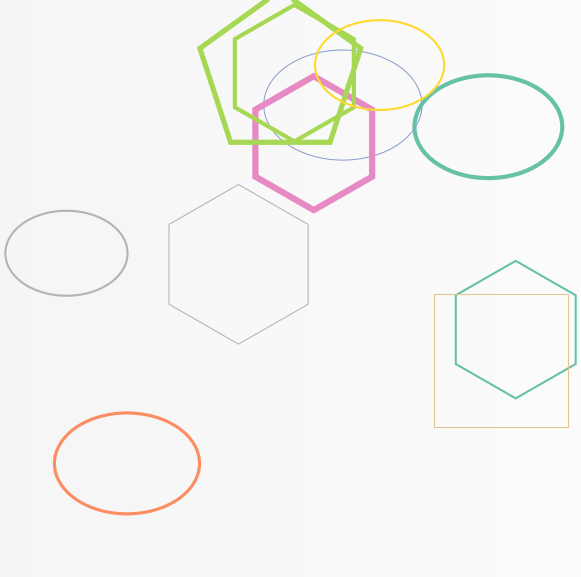[{"shape": "oval", "thickness": 2, "radius": 0.64, "center": [0.84, 0.78]}, {"shape": "hexagon", "thickness": 1, "radius": 0.6, "center": [0.887, 0.428]}, {"shape": "oval", "thickness": 1.5, "radius": 0.62, "center": [0.218, 0.197]}, {"shape": "oval", "thickness": 0.5, "radius": 0.68, "center": [0.59, 0.817]}, {"shape": "hexagon", "thickness": 3, "radius": 0.58, "center": [0.54, 0.751]}, {"shape": "pentagon", "thickness": 2.5, "radius": 0.73, "center": [0.482, 0.87]}, {"shape": "hexagon", "thickness": 2, "radius": 0.59, "center": [0.506, 0.872]}, {"shape": "oval", "thickness": 1, "radius": 0.56, "center": [0.653, 0.886]}, {"shape": "square", "thickness": 0.5, "radius": 0.57, "center": [0.862, 0.374]}, {"shape": "hexagon", "thickness": 0.5, "radius": 0.69, "center": [0.41, 0.541]}, {"shape": "oval", "thickness": 1, "radius": 0.53, "center": [0.114, 0.561]}]